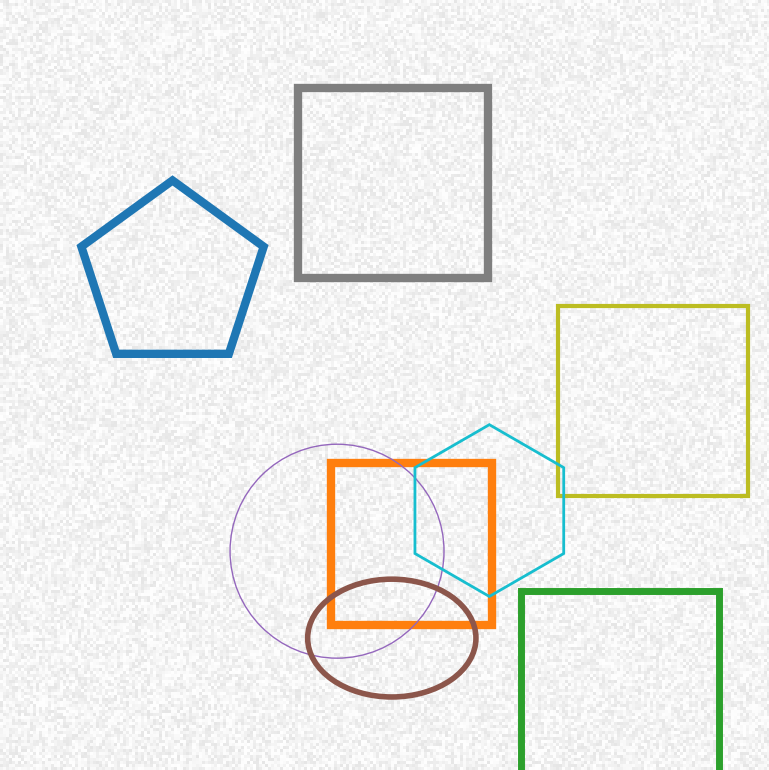[{"shape": "pentagon", "thickness": 3, "radius": 0.62, "center": [0.224, 0.641]}, {"shape": "square", "thickness": 3, "radius": 0.52, "center": [0.535, 0.294]}, {"shape": "square", "thickness": 2.5, "radius": 0.64, "center": [0.805, 0.104]}, {"shape": "circle", "thickness": 0.5, "radius": 0.69, "center": [0.438, 0.284]}, {"shape": "oval", "thickness": 2, "radius": 0.55, "center": [0.509, 0.171]}, {"shape": "square", "thickness": 3, "radius": 0.62, "center": [0.51, 0.762]}, {"shape": "square", "thickness": 1.5, "radius": 0.62, "center": [0.848, 0.479]}, {"shape": "hexagon", "thickness": 1, "radius": 0.56, "center": [0.636, 0.337]}]